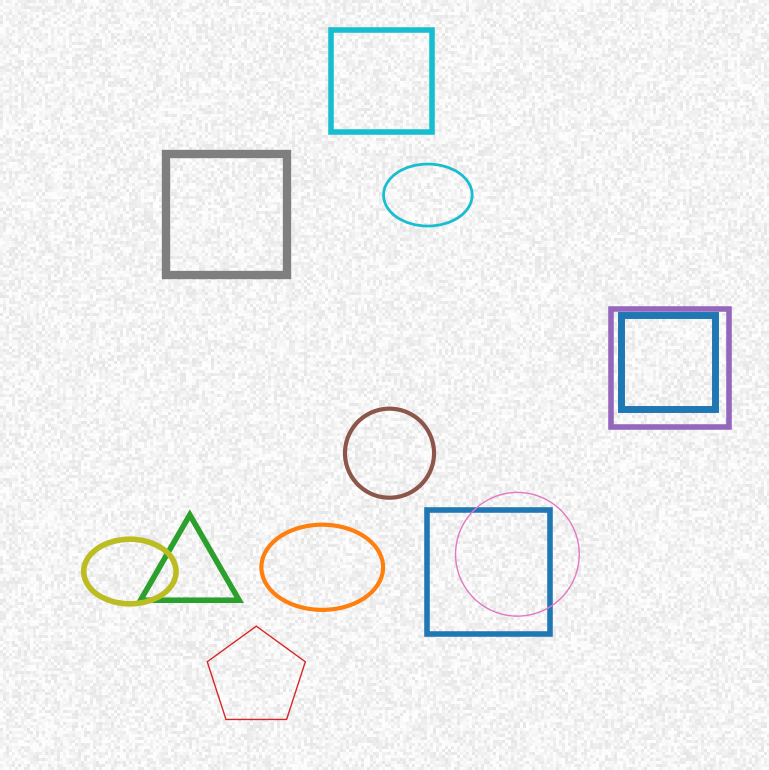[{"shape": "square", "thickness": 2, "radius": 0.4, "center": [0.634, 0.257]}, {"shape": "square", "thickness": 2.5, "radius": 0.3, "center": [0.868, 0.53]}, {"shape": "oval", "thickness": 1.5, "radius": 0.4, "center": [0.418, 0.263]}, {"shape": "triangle", "thickness": 2, "radius": 0.37, "center": [0.247, 0.257]}, {"shape": "pentagon", "thickness": 0.5, "radius": 0.33, "center": [0.333, 0.12]}, {"shape": "square", "thickness": 2, "radius": 0.38, "center": [0.87, 0.522]}, {"shape": "circle", "thickness": 1.5, "radius": 0.29, "center": [0.506, 0.411]}, {"shape": "circle", "thickness": 0.5, "radius": 0.4, "center": [0.672, 0.28]}, {"shape": "square", "thickness": 3, "radius": 0.39, "center": [0.294, 0.721]}, {"shape": "oval", "thickness": 2, "radius": 0.3, "center": [0.169, 0.258]}, {"shape": "oval", "thickness": 1, "radius": 0.29, "center": [0.556, 0.747]}, {"shape": "square", "thickness": 2, "radius": 0.33, "center": [0.496, 0.895]}]